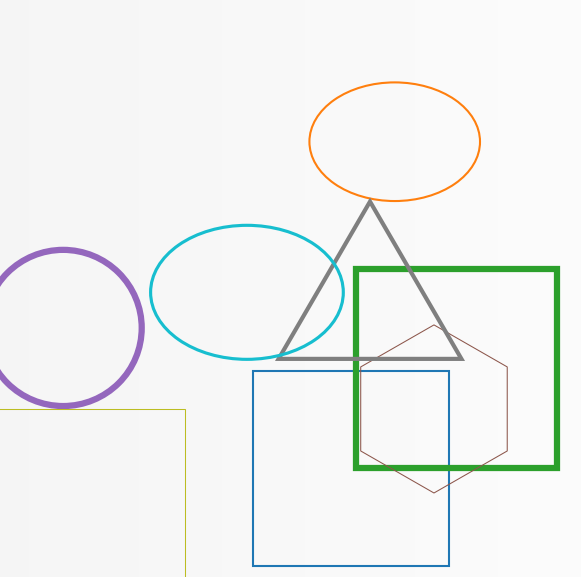[{"shape": "square", "thickness": 1, "radius": 0.85, "center": [0.604, 0.188]}, {"shape": "oval", "thickness": 1, "radius": 0.73, "center": [0.679, 0.754]}, {"shape": "square", "thickness": 3, "radius": 0.86, "center": [0.785, 0.36]}, {"shape": "circle", "thickness": 3, "radius": 0.68, "center": [0.109, 0.431]}, {"shape": "hexagon", "thickness": 0.5, "radius": 0.73, "center": [0.747, 0.291]}, {"shape": "triangle", "thickness": 2, "radius": 0.91, "center": [0.637, 0.468]}, {"shape": "square", "thickness": 0.5, "radius": 0.9, "center": [0.139, 0.112]}, {"shape": "oval", "thickness": 1.5, "radius": 0.83, "center": [0.425, 0.493]}]